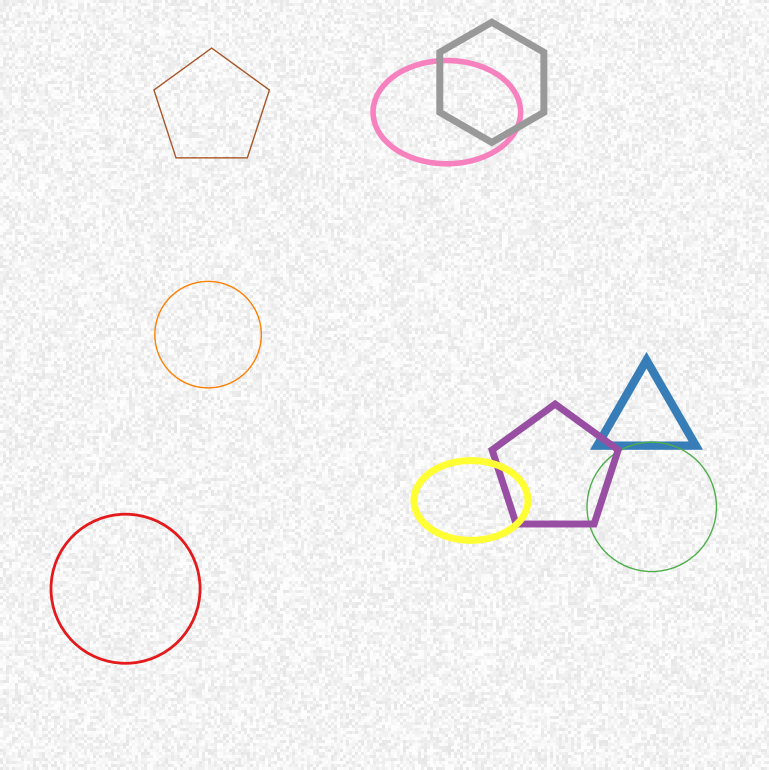[{"shape": "circle", "thickness": 1, "radius": 0.48, "center": [0.163, 0.235]}, {"shape": "triangle", "thickness": 3, "radius": 0.37, "center": [0.84, 0.458]}, {"shape": "circle", "thickness": 0.5, "radius": 0.42, "center": [0.846, 0.342]}, {"shape": "pentagon", "thickness": 2.5, "radius": 0.43, "center": [0.721, 0.389]}, {"shape": "circle", "thickness": 0.5, "radius": 0.35, "center": [0.27, 0.565]}, {"shape": "oval", "thickness": 2.5, "radius": 0.37, "center": [0.612, 0.35]}, {"shape": "pentagon", "thickness": 0.5, "radius": 0.39, "center": [0.275, 0.859]}, {"shape": "oval", "thickness": 2, "radius": 0.48, "center": [0.58, 0.854]}, {"shape": "hexagon", "thickness": 2.5, "radius": 0.39, "center": [0.639, 0.893]}]